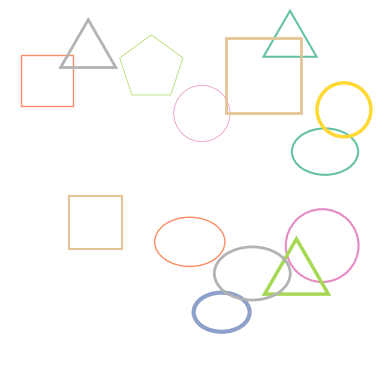[{"shape": "triangle", "thickness": 1.5, "radius": 0.4, "center": [0.753, 0.892]}, {"shape": "oval", "thickness": 1.5, "radius": 0.43, "center": [0.844, 0.606]}, {"shape": "oval", "thickness": 1, "radius": 0.46, "center": [0.493, 0.372]}, {"shape": "square", "thickness": 1, "radius": 0.34, "center": [0.122, 0.791]}, {"shape": "oval", "thickness": 3, "radius": 0.36, "center": [0.576, 0.189]}, {"shape": "circle", "thickness": 1.5, "radius": 0.47, "center": [0.837, 0.362]}, {"shape": "circle", "thickness": 0.5, "radius": 0.37, "center": [0.524, 0.705]}, {"shape": "pentagon", "thickness": 0.5, "radius": 0.43, "center": [0.393, 0.823]}, {"shape": "triangle", "thickness": 2.5, "radius": 0.48, "center": [0.77, 0.284]}, {"shape": "circle", "thickness": 2.5, "radius": 0.35, "center": [0.893, 0.715]}, {"shape": "square", "thickness": 2, "radius": 0.49, "center": [0.684, 0.804]}, {"shape": "square", "thickness": 1.5, "radius": 0.34, "center": [0.249, 0.422]}, {"shape": "triangle", "thickness": 2, "radius": 0.41, "center": [0.229, 0.866]}, {"shape": "oval", "thickness": 2, "radius": 0.49, "center": [0.655, 0.29]}]